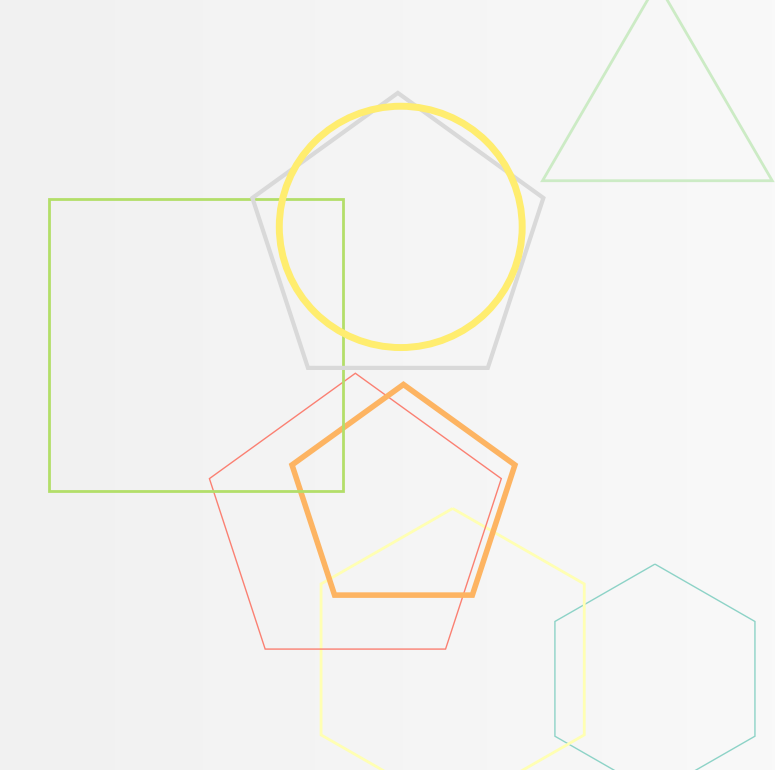[{"shape": "hexagon", "thickness": 0.5, "radius": 0.75, "center": [0.845, 0.118]}, {"shape": "hexagon", "thickness": 1, "radius": 0.98, "center": [0.584, 0.144]}, {"shape": "pentagon", "thickness": 0.5, "radius": 0.99, "center": [0.459, 0.317]}, {"shape": "pentagon", "thickness": 2, "radius": 0.76, "center": [0.521, 0.349]}, {"shape": "square", "thickness": 1, "radius": 0.95, "center": [0.253, 0.552]}, {"shape": "pentagon", "thickness": 1.5, "radius": 0.99, "center": [0.513, 0.682]}, {"shape": "triangle", "thickness": 1, "radius": 0.86, "center": [0.848, 0.851]}, {"shape": "circle", "thickness": 2.5, "radius": 0.78, "center": [0.517, 0.705]}]